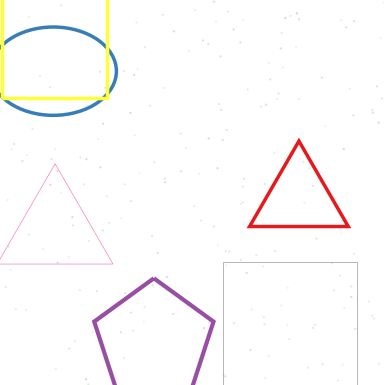[{"shape": "triangle", "thickness": 2.5, "radius": 0.74, "center": [0.776, 0.486]}, {"shape": "oval", "thickness": 2.5, "radius": 0.82, "center": [0.138, 0.815]}, {"shape": "pentagon", "thickness": 3, "radius": 0.81, "center": [0.4, 0.114]}, {"shape": "square", "thickness": 2.5, "radius": 0.68, "center": [0.141, 0.881]}, {"shape": "triangle", "thickness": 0.5, "radius": 0.87, "center": [0.143, 0.401]}, {"shape": "square", "thickness": 0.5, "radius": 0.87, "center": [0.754, 0.147]}]